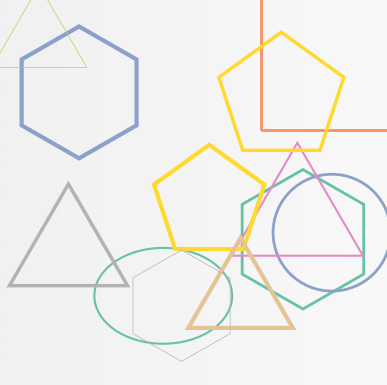[{"shape": "oval", "thickness": 1.5, "radius": 0.89, "center": [0.421, 0.232]}, {"shape": "hexagon", "thickness": 2, "radius": 0.91, "center": [0.782, 0.379]}, {"shape": "square", "thickness": 2, "radius": 0.93, "center": [0.86, 0.848]}, {"shape": "hexagon", "thickness": 3, "radius": 0.86, "center": [0.204, 0.76]}, {"shape": "circle", "thickness": 2, "radius": 0.76, "center": [0.856, 0.396]}, {"shape": "triangle", "thickness": 1.5, "radius": 0.98, "center": [0.767, 0.434]}, {"shape": "triangle", "thickness": 0.5, "radius": 0.71, "center": [0.101, 0.896]}, {"shape": "pentagon", "thickness": 3, "radius": 0.75, "center": [0.54, 0.474]}, {"shape": "pentagon", "thickness": 2.5, "radius": 0.85, "center": [0.726, 0.747]}, {"shape": "triangle", "thickness": 3, "radius": 0.78, "center": [0.621, 0.226]}, {"shape": "hexagon", "thickness": 0.5, "radius": 0.72, "center": [0.469, 0.206]}, {"shape": "triangle", "thickness": 2.5, "radius": 0.88, "center": [0.177, 0.346]}]